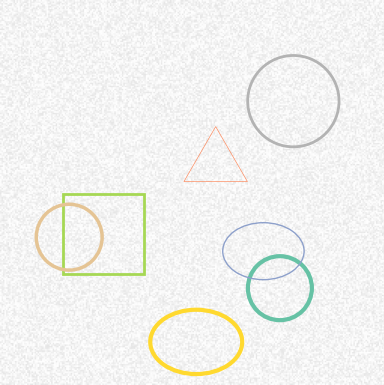[{"shape": "circle", "thickness": 3, "radius": 0.42, "center": [0.727, 0.252]}, {"shape": "triangle", "thickness": 0.5, "radius": 0.48, "center": [0.56, 0.576]}, {"shape": "oval", "thickness": 1, "radius": 0.53, "center": [0.684, 0.348]}, {"shape": "square", "thickness": 2, "radius": 0.52, "center": [0.268, 0.392]}, {"shape": "oval", "thickness": 3, "radius": 0.6, "center": [0.51, 0.112]}, {"shape": "circle", "thickness": 2.5, "radius": 0.43, "center": [0.18, 0.384]}, {"shape": "circle", "thickness": 2, "radius": 0.59, "center": [0.762, 0.737]}]